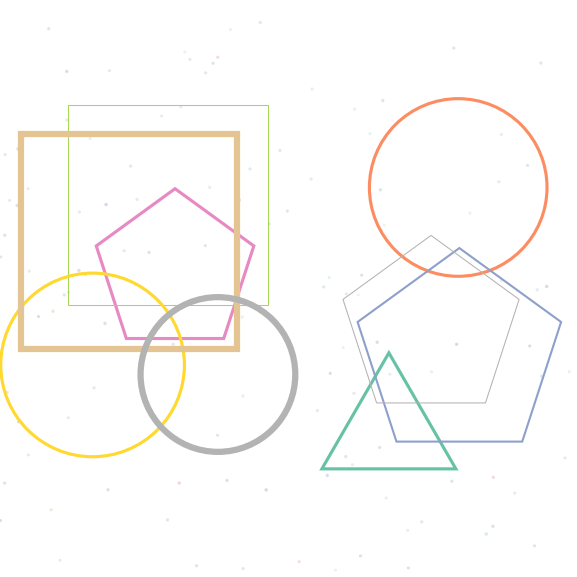[{"shape": "triangle", "thickness": 1.5, "radius": 0.67, "center": [0.673, 0.254]}, {"shape": "circle", "thickness": 1.5, "radius": 0.77, "center": [0.793, 0.674]}, {"shape": "pentagon", "thickness": 1, "radius": 0.93, "center": [0.795, 0.384]}, {"shape": "pentagon", "thickness": 1.5, "radius": 0.72, "center": [0.303, 0.529]}, {"shape": "square", "thickness": 0.5, "radius": 0.87, "center": [0.29, 0.645]}, {"shape": "circle", "thickness": 1.5, "radius": 0.8, "center": [0.16, 0.367]}, {"shape": "square", "thickness": 3, "radius": 0.93, "center": [0.223, 0.581]}, {"shape": "circle", "thickness": 3, "radius": 0.67, "center": [0.377, 0.351]}, {"shape": "pentagon", "thickness": 0.5, "radius": 0.8, "center": [0.746, 0.431]}]